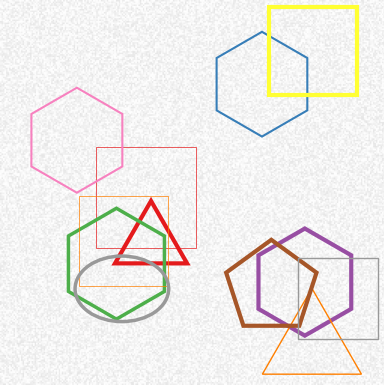[{"shape": "triangle", "thickness": 3, "radius": 0.54, "center": [0.392, 0.37]}, {"shape": "square", "thickness": 0.5, "radius": 0.65, "center": [0.38, 0.487]}, {"shape": "hexagon", "thickness": 1.5, "radius": 0.68, "center": [0.68, 0.781]}, {"shape": "hexagon", "thickness": 2.5, "radius": 0.72, "center": [0.302, 0.315]}, {"shape": "hexagon", "thickness": 3, "radius": 0.7, "center": [0.792, 0.267]}, {"shape": "triangle", "thickness": 1, "radius": 0.74, "center": [0.81, 0.102]}, {"shape": "square", "thickness": 0.5, "radius": 0.58, "center": [0.32, 0.374]}, {"shape": "square", "thickness": 3, "radius": 0.57, "center": [0.814, 0.868]}, {"shape": "pentagon", "thickness": 3, "radius": 0.62, "center": [0.705, 0.254]}, {"shape": "hexagon", "thickness": 1.5, "radius": 0.68, "center": [0.2, 0.636]}, {"shape": "oval", "thickness": 2.5, "radius": 0.61, "center": [0.317, 0.25]}, {"shape": "square", "thickness": 1, "radius": 0.52, "center": [0.878, 0.224]}]